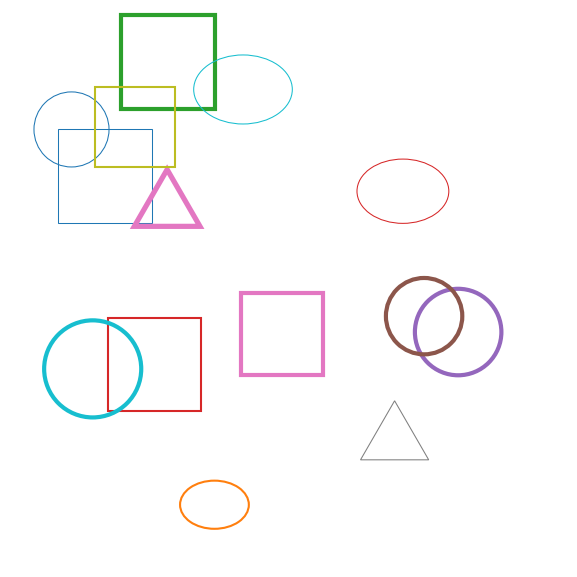[{"shape": "circle", "thickness": 0.5, "radius": 0.32, "center": [0.124, 0.775]}, {"shape": "square", "thickness": 0.5, "radius": 0.41, "center": [0.181, 0.694]}, {"shape": "oval", "thickness": 1, "radius": 0.3, "center": [0.371, 0.125]}, {"shape": "square", "thickness": 2, "radius": 0.41, "center": [0.291, 0.892]}, {"shape": "square", "thickness": 1, "radius": 0.4, "center": [0.267, 0.368]}, {"shape": "oval", "thickness": 0.5, "radius": 0.4, "center": [0.698, 0.668]}, {"shape": "circle", "thickness": 2, "radius": 0.37, "center": [0.793, 0.424]}, {"shape": "circle", "thickness": 2, "radius": 0.33, "center": [0.734, 0.452]}, {"shape": "triangle", "thickness": 2.5, "radius": 0.33, "center": [0.289, 0.64]}, {"shape": "square", "thickness": 2, "radius": 0.35, "center": [0.488, 0.42]}, {"shape": "triangle", "thickness": 0.5, "radius": 0.34, "center": [0.683, 0.237]}, {"shape": "square", "thickness": 1, "radius": 0.35, "center": [0.234, 0.779]}, {"shape": "circle", "thickness": 2, "radius": 0.42, "center": [0.16, 0.36]}, {"shape": "oval", "thickness": 0.5, "radius": 0.43, "center": [0.421, 0.844]}]